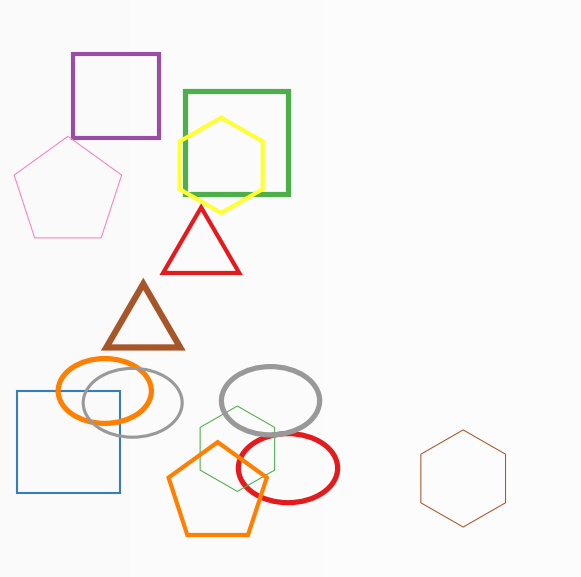[{"shape": "triangle", "thickness": 2, "radius": 0.38, "center": [0.346, 0.564]}, {"shape": "oval", "thickness": 2.5, "radius": 0.43, "center": [0.495, 0.188]}, {"shape": "square", "thickness": 1, "radius": 0.44, "center": [0.119, 0.233]}, {"shape": "hexagon", "thickness": 0.5, "radius": 0.37, "center": [0.408, 0.222]}, {"shape": "square", "thickness": 2.5, "radius": 0.45, "center": [0.407, 0.753]}, {"shape": "square", "thickness": 2, "radius": 0.37, "center": [0.199, 0.833]}, {"shape": "oval", "thickness": 2.5, "radius": 0.4, "center": [0.18, 0.322]}, {"shape": "pentagon", "thickness": 2, "radius": 0.44, "center": [0.374, 0.145]}, {"shape": "hexagon", "thickness": 2, "radius": 0.41, "center": [0.381, 0.713]}, {"shape": "hexagon", "thickness": 0.5, "radius": 0.42, "center": [0.797, 0.171]}, {"shape": "triangle", "thickness": 3, "radius": 0.37, "center": [0.247, 0.434]}, {"shape": "pentagon", "thickness": 0.5, "radius": 0.49, "center": [0.117, 0.666]}, {"shape": "oval", "thickness": 2.5, "radius": 0.42, "center": [0.465, 0.305]}, {"shape": "oval", "thickness": 1.5, "radius": 0.43, "center": [0.228, 0.302]}]